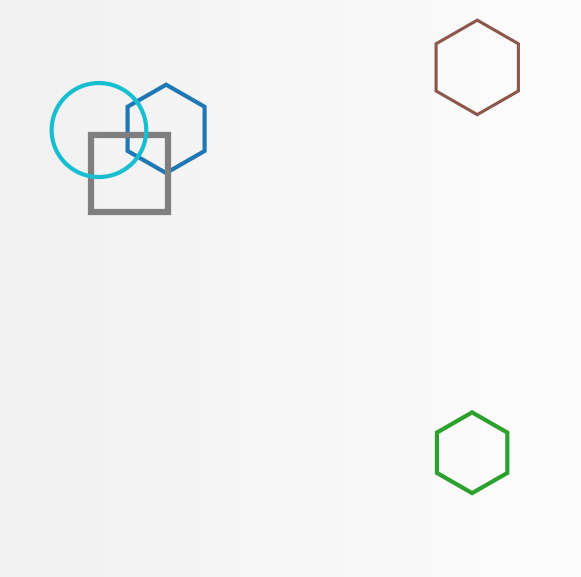[{"shape": "hexagon", "thickness": 2, "radius": 0.38, "center": [0.286, 0.776]}, {"shape": "hexagon", "thickness": 2, "radius": 0.35, "center": [0.812, 0.215]}, {"shape": "hexagon", "thickness": 1.5, "radius": 0.41, "center": [0.821, 0.882]}, {"shape": "square", "thickness": 3, "radius": 0.33, "center": [0.223, 0.698]}, {"shape": "circle", "thickness": 2, "radius": 0.41, "center": [0.17, 0.774]}]